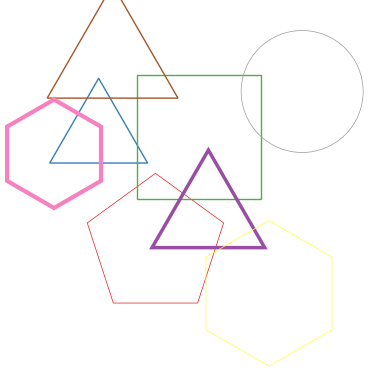[{"shape": "pentagon", "thickness": 0.5, "radius": 0.93, "center": [0.404, 0.364]}, {"shape": "triangle", "thickness": 1, "radius": 0.73, "center": [0.256, 0.65]}, {"shape": "square", "thickness": 1, "radius": 0.81, "center": [0.516, 0.644]}, {"shape": "triangle", "thickness": 2.5, "radius": 0.84, "center": [0.541, 0.441]}, {"shape": "hexagon", "thickness": 0.5, "radius": 0.95, "center": [0.699, 0.238]}, {"shape": "triangle", "thickness": 1, "radius": 0.98, "center": [0.292, 0.843]}, {"shape": "hexagon", "thickness": 3, "radius": 0.7, "center": [0.14, 0.601]}, {"shape": "circle", "thickness": 0.5, "radius": 0.79, "center": [0.785, 0.762]}]